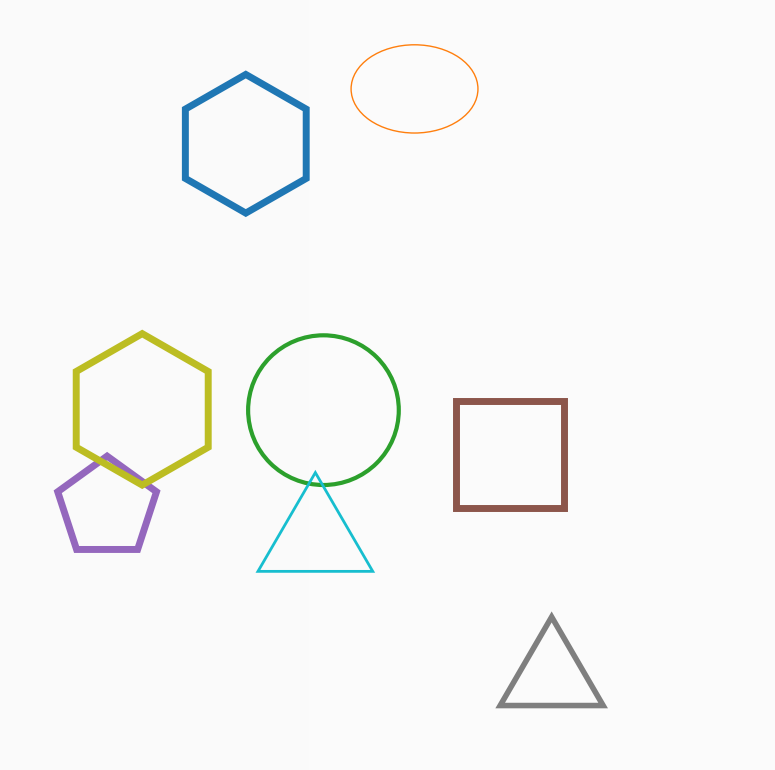[{"shape": "hexagon", "thickness": 2.5, "radius": 0.45, "center": [0.317, 0.813]}, {"shape": "oval", "thickness": 0.5, "radius": 0.41, "center": [0.535, 0.885]}, {"shape": "circle", "thickness": 1.5, "radius": 0.49, "center": [0.417, 0.467]}, {"shape": "pentagon", "thickness": 2.5, "radius": 0.33, "center": [0.138, 0.341]}, {"shape": "square", "thickness": 2.5, "radius": 0.35, "center": [0.659, 0.41]}, {"shape": "triangle", "thickness": 2, "radius": 0.38, "center": [0.712, 0.122]}, {"shape": "hexagon", "thickness": 2.5, "radius": 0.49, "center": [0.184, 0.468]}, {"shape": "triangle", "thickness": 1, "radius": 0.43, "center": [0.407, 0.301]}]